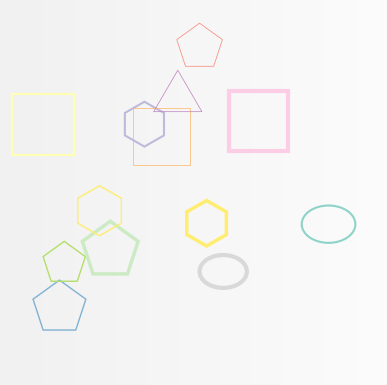[{"shape": "oval", "thickness": 1.5, "radius": 0.35, "center": [0.848, 0.418]}, {"shape": "square", "thickness": 1.5, "radius": 0.4, "center": [0.111, 0.677]}, {"shape": "hexagon", "thickness": 1.5, "radius": 0.29, "center": [0.373, 0.677]}, {"shape": "pentagon", "thickness": 0.5, "radius": 0.31, "center": [0.515, 0.878]}, {"shape": "pentagon", "thickness": 1, "radius": 0.36, "center": [0.153, 0.201]}, {"shape": "square", "thickness": 0.5, "radius": 0.37, "center": [0.417, 0.646]}, {"shape": "pentagon", "thickness": 1, "radius": 0.29, "center": [0.166, 0.316]}, {"shape": "square", "thickness": 3, "radius": 0.39, "center": [0.667, 0.685]}, {"shape": "oval", "thickness": 3, "radius": 0.3, "center": [0.576, 0.295]}, {"shape": "triangle", "thickness": 0.5, "radius": 0.36, "center": [0.459, 0.746]}, {"shape": "pentagon", "thickness": 2.5, "radius": 0.38, "center": [0.285, 0.35]}, {"shape": "hexagon", "thickness": 2.5, "radius": 0.3, "center": [0.533, 0.42]}, {"shape": "hexagon", "thickness": 1, "radius": 0.32, "center": [0.257, 0.453]}]